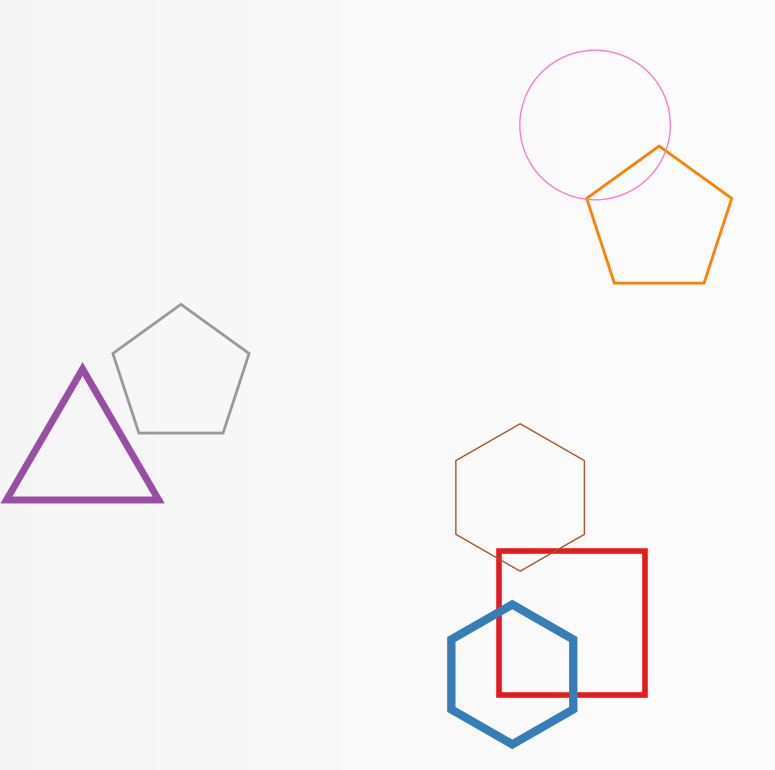[{"shape": "square", "thickness": 2, "radius": 0.47, "center": [0.738, 0.191]}, {"shape": "hexagon", "thickness": 3, "radius": 0.45, "center": [0.661, 0.124]}, {"shape": "triangle", "thickness": 2.5, "radius": 0.57, "center": [0.107, 0.407]}, {"shape": "pentagon", "thickness": 1, "radius": 0.49, "center": [0.851, 0.712]}, {"shape": "hexagon", "thickness": 0.5, "radius": 0.48, "center": [0.671, 0.354]}, {"shape": "circle", "thickness": 0.5, "radius": 0.49, "center": [0.768, 0.838]}, {"shape": "pentagon", "thickness": 1, "radius": 0.46, "center": [0.234, 0.512]}]